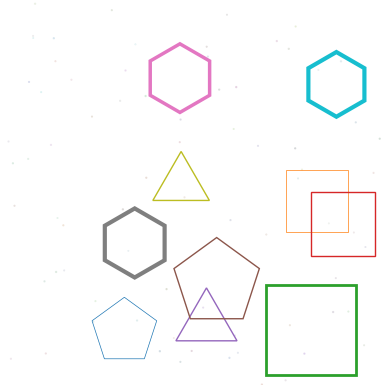[{"shape": "pentagon", "thickness": 0.5, "radius": 0.44, "center": [0.323, 0.14]}, {"shape": "square", "thickness": 0.5, "radius": 0.4, "center": [0.824, 0.477]}, {"shape": "square", "thickness": 2, "radius": 0.58, "center": [0.808, 0.142]}, {"shape": "square", "thickness": 1, "radius": 0.41, "center": [0.891, 0.418]}, {"shape": "triangle", "thickness": 1, "radius": 0.46, "center": [0.536, 0.161]}, {"shape": "pentagon", "thickness": 1, "radius": 0.58, "center": [0.563, 0.266]}, {"shape": "hexagon", "thickness": 2.5, "radius": 0.45, "center": [0.467, 0.797]}, {"shape": "hexagon", "thickness": 3, "radius": 0.45, "center": [0.35, 0.369]}, {"shape": "triangle", "thickness": 1, "radius": 0.42, "center": [0.47, 0.522]}, {"shape": "hexagon", "thickness": 3, "radius": 0.42, "center": [0.874, 0.781]}]